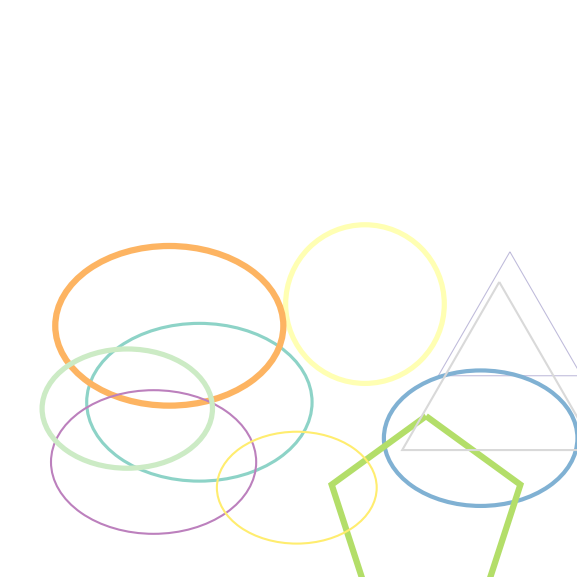[{"shape": "oval", "thickness": 1.5, "radius": 0.98, "center": [0.345, 0.303]}, {"shape": "circle", "thickness": 2.5, "radius": 0.69, "center": [0.632, 0.473]}, {"shape": "triangle", "thickness": 0.5, "radius": 0.72, "center": [0.883, 0.42]}, {"shape": "oval", "thickness": 2, "radius": 0.84, "center": [0.832, 0.24]}, {"shape": "oval", "thickness": 3, "radius": 0.99, "center": [0.293, 0.435]}, {"shape": "pentagon", "thickness": 3, "radius": 0.86, "center": [0.738, 0.107]}, {"shape": "triangle", "thickness": 1, "radius": 0.97, "center": [0.865, 0.317]}, {"shape": "oval", "thickness": 1, "radius": 0.89, "center": [0.266, 0.199]}, {"shape": "oval", "thickness": 2.5, "radius": 0.74, "center": [0.22, 0.292]}, {"shape": "oval", "thickness": 1, "radius": 0.69, "center": [0.514, 0.155]}]